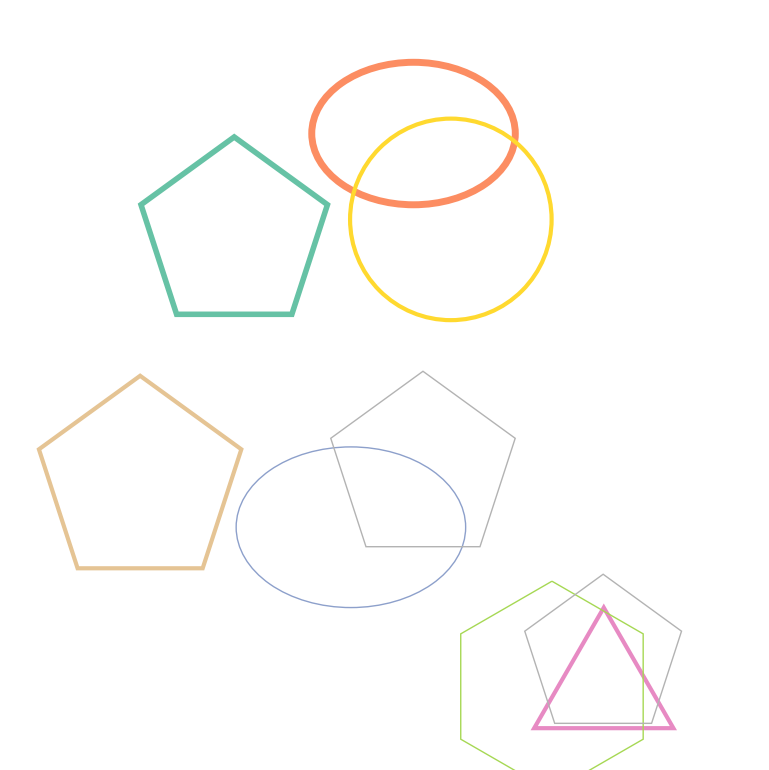[{"shape": "pentagon", "thickness": 2, "radius": 0.64, "center": [0.304, 0.695]}, {"shape": "oval", "thickness": 2.5, "radius": 0.66, "center": [0.537, 0.827]}, {"shape": "oval", "thickness": 0.5, "radius": 0.75, "center": [0.456, 0.315]}, {"shape": "triangle", "thickness": 1.5, "radius": 0.52, "center": [0.784, 0.107]}, {"shape": "hexagon", "thickness": 0.5, "radius": 0.68, "center": [0.717, 0.108]}, {"shape": "circle", "thickness": 1.5, "radius": 0.65, "center": [0.586, 0.715]}, {"shape": "pentagon", "thickness": 1.5, "radius": 0.69, "center": [0.182, 0.374]}, {"shape": "pentagon", "thickness": 0.5, "radius": 0.54, "center": [0.783, 0.147]}, {"shape": "pentagon", "thickness": 0.5, "radius": 0.63, "center": [0.549, 0.392]}]